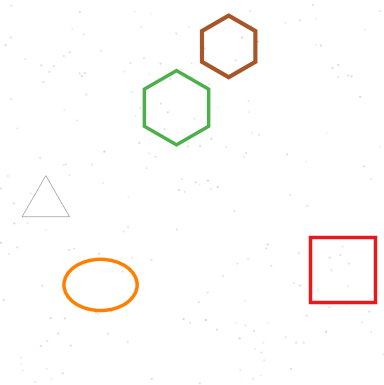[{"shape": "square", "thickness": 2.5, "radius": 0.42, "center": [0.89, 0.3]}, {"shape": "hexagon", "thickness": 2.5, "radius": 0.48, "center": [0.458, 0.72]}, {"shape": "oval", "thickness": 2.5, "radius": 0.48, "center": [0.261, 0.26]}, {"shape": "hexagon", "thickness": 3, "radius": 0.4, "center": [0.594, 0.879]}, {"shape": "triangle", "thickness": 0.5, "radius": 0.36, "center": [0.119, 0.473]}]